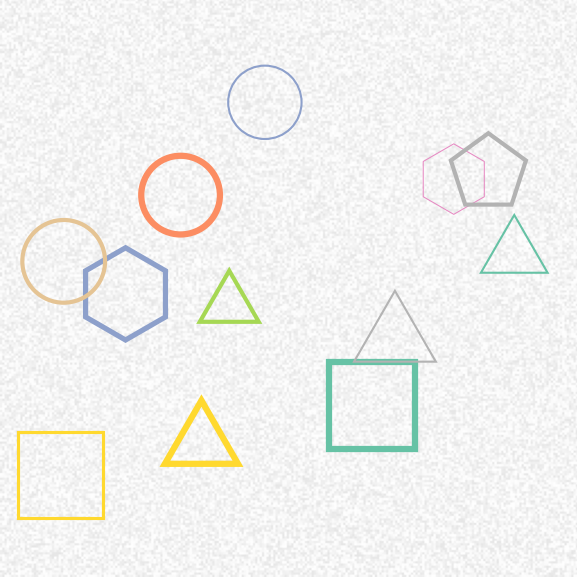[{"shape": "square", "thickness": 3, "radius": 0.37, "center": [0.644, 0.297]}, {"shape": "triangle", "thickness": 1, "radius": 0.33, "center": [0.89, 0.56]}, {"shape": "circle", "thickness": 3, "radius": 0.34, "center": [0.313, 0.661]}, {"shape": "hexagon", "thickness": 2.5, "radius": 0.4, "center": [0.217, 0.49]}, {"shape": "circle", "thickness": 1, "radius": 0.32, "center": [0.459, 0.822]}, {"shape": "hexagon", "thickness": 0.5, "radius": 0.31, "center": [0.786, 0.689]}, {"shape": "triangle", "thickness": 2, "radius": 0.29, "center": [0.397, 0.471]}, {"shape": "square", "thickness": 1.5, "radius": 0.37, "center": [0.105, 0.177]}, {"shape": "triangle", "thickness": 3, "radius": 0.37, "center": [0.349, 0.233]}, {"shape": "circle", "thickness": 2, "radius": 0.36, "center": [0.11, 0.547]}, {"shape": "triangle", "thickness": 1, "radius": 0.41, "center": [0.684, 0.414]}, {"shape": "pentagon", "thickness": 2, "radius": 0.34, "center": [0.846, 0.7]}]